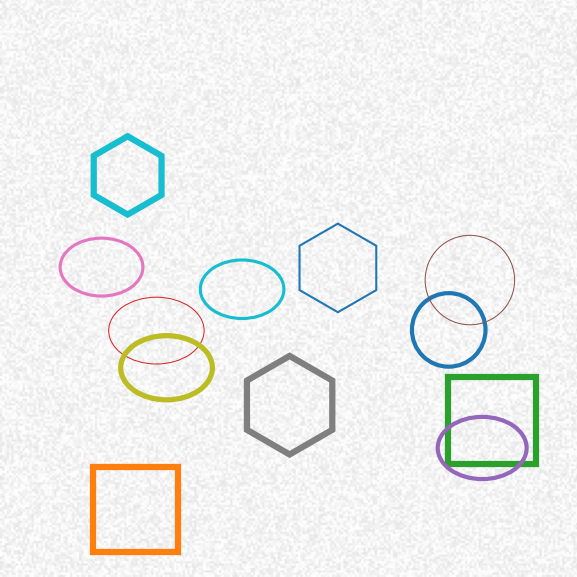[{"shape": "circle", "thickness": 2, "radius": 0.32, "center": [0.777, 0.428]}, {"shape": "hexagon", "thickness": 1, "radius": 0.38, "center": [0.585, 0.535]}, {"shape": "square", "thickness": 3, "radius": 0.37, "center": [0.235, 0.116]}, {"shape": "square", "thickness": 3, "radius": 0.38, "center": [0.852, 0.271]}, {"shape": "oval", "thickness": 0.5, "radius": 0.41, "center": [0.271, 0.427]}, {"shape": "oval", "thickness": 2, "radius": 0.38, "center": [0.835, 0.223]}, {"shape": "circle", "thickness": 0.5, "radius": 0.39, "center": [0.814, 0.514]}, {"shape": "oval", "thickness": 1.5, "radius": 0.36, "center": [0.176, 0.537]}, {"shape": "hexagon", "thickness": 3, "radius": 0.43, "center": [0.502, 0.298]}, {"shape": "oval", "thickness": 2.5, "radius": 0.4, "center": [0.288, 0.362]}, {"shape": "oval", "thickness": 1.5, "radius": 0.36, "center": [0.419, 0.498]}, {"shape": "hexagon", "thickness": 3, "radius": 0.34, "center": [0.221, 0.695]}]